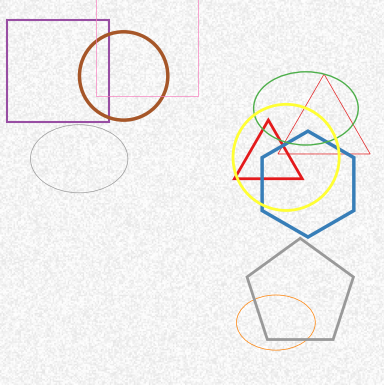[{"shape": "triangle", "thickness": 0.5, "radius": 0.69, "center": [0.842, 0.669]}, {"shape": "triangle", "thickness": 2, "radius": 0.51, "center": [0.697, 0.587]}, {"shape": "hexagon", "thickness": 2.5, "radius": 0.69, "center": [0.8, 0.522]}, {"shape": "oval", "thickness": 1, "radius": 0.68, "center": [0.795, 0.718]}, {"shape": "square", "thickness": 1.5, "radius": 0.66, "center": [0.15, 0.816]}, {"shape": "oval", "thickness": 0.5, "radius": 0.51, "center": [0.717, 0.162]}, {"shape": "circle", "thickness": 2, "radius": 0.69, "center": [0.743, 0.591]}, {"shape": "circle", "thickness": 2.5, "radius": 0.57, "center": [0.321, 0.803]}, {"shape": "square", "thickness": 0.5, "radius": 0.66, "center": [0.381, 0.883]}, {"shape": "pentagon", "thickness": 2, "radius": 0.73, "center": [0.78, 0.236]}, {"shape": "oval", "thickness": 0.5, "radius": 0.63, "center": [0.206, 0.588]}]